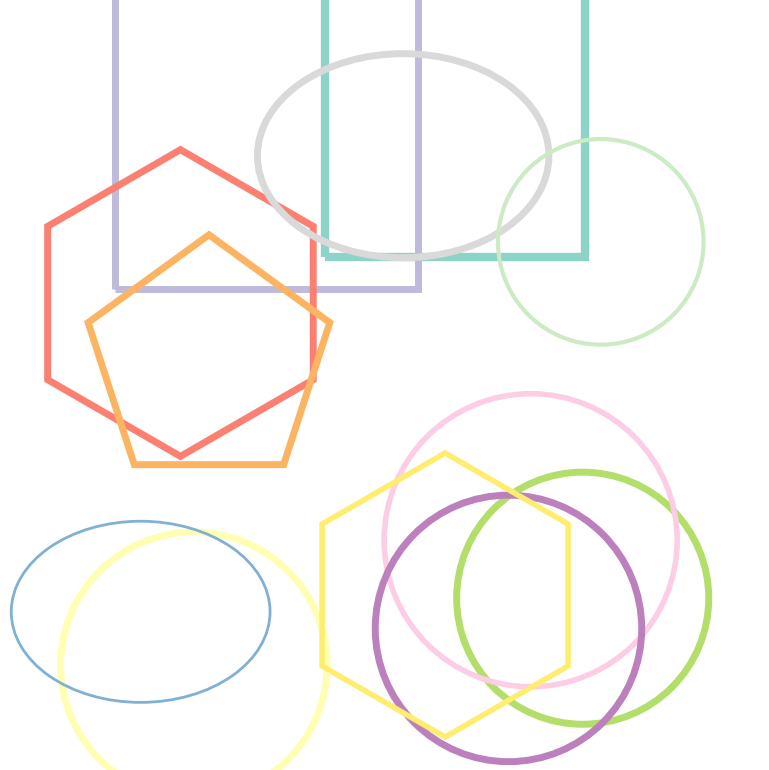[{"shape": "square", "thickness": 3, "radius": 0.84, "center": [0.591, 0.835]}, {"shape": "circle", "thickness": 2.5, "radius": 0.87, "center": [0.252, 0.136]}, {"shape": "square", "thickness": 2.5, "radius": 0.98, "center": [0.346, 0.821]}, {"shape": "hexagon", "thickness": 2.5, "radius": 1.0, "center": [0.234, 0.606]}, {"shape": "oval", "thickness": 1, "radius": 0.84, "center": [0.183, 0.205]}, {"shape": "pentagon", "thickness": 2.5, "radius": 0.83, "center": [0.271, 0.53]}, {"shape": "circle", "thickness": 2.5, "radius": 0.82, "center": [0.757, 0.223]}, {"shape": "circle", "thickness": 2, "radius": 0.95, "center": [0.689, 0.298]}, {"shape": "oval", "thickness": 2.5, "radius": 0.95, "center": [0.524, 0.798]}, {"shape": "circle", "thickness": 2.5, "radius": 0.87, "center": [0.66, 0.184]}, {"shape": "circle", "thickness": 1.5, "radius": 0.67, "center": [0.78, 0.686]}, {"shape": "hexagon", "thickness": 2, "radius": 0.92, "center": [0.578, 0.227]}]